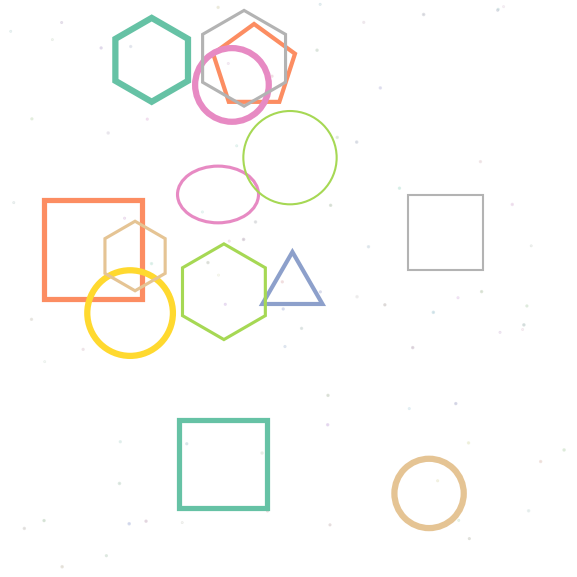[{"shape": "hexagon", "thickness": 3, "radius": 0.36, "center": [0.263, 0.896]}, {"shape": "square", "thickness": 2.5, "radius": 0.38, "center": [0.386, 0.195]}, {"shape": "square", "thickness": 2.5, "radius": 0.43, "center": [0.161, 0.567]}, {"shape": "pentagon", "thickness": 2, "radius": 0.37, "center": [0.44, 0.883]}, {"shape": "triangle", "thickness": 2, "radius": 0.3, "center": [0.506, 0.503]}, {"shape": "circle", "thickness": 3, "radius": 0.32, "center": [0.402, 0.852]}, {"shape": "oval", "thickness": 1.5, "radius": 0.35, "center": [0.378, 0.662]}, {"shape": "circle", "thickness": 1, "radius": 0.4, "center": [0.502, 0.726]}, {"shape": "hexagon", "thickness": 1.5, "radius": 0.41, "center": [0.388, 0.494]}, {"shape": "circle", "thickness": 3, "radius": 0.37, "center": [0.225, 0.457]}, {"shape": "hexagon", "thickness": 1.5, "radius": 0.3, "center": [0.234, 0.556]}, {"shape": "circle", "thickness": 3, "radius": 0.3, "center": [0.743, 0.145]}, {"shape": "hexagon", "thickness": 1.5, "radius": 0.41, "center": [0.423, 0.898]}, {"shape": "square", "thickness": 1, "radius": 0.32, "center": [0.771, 0.596]}]